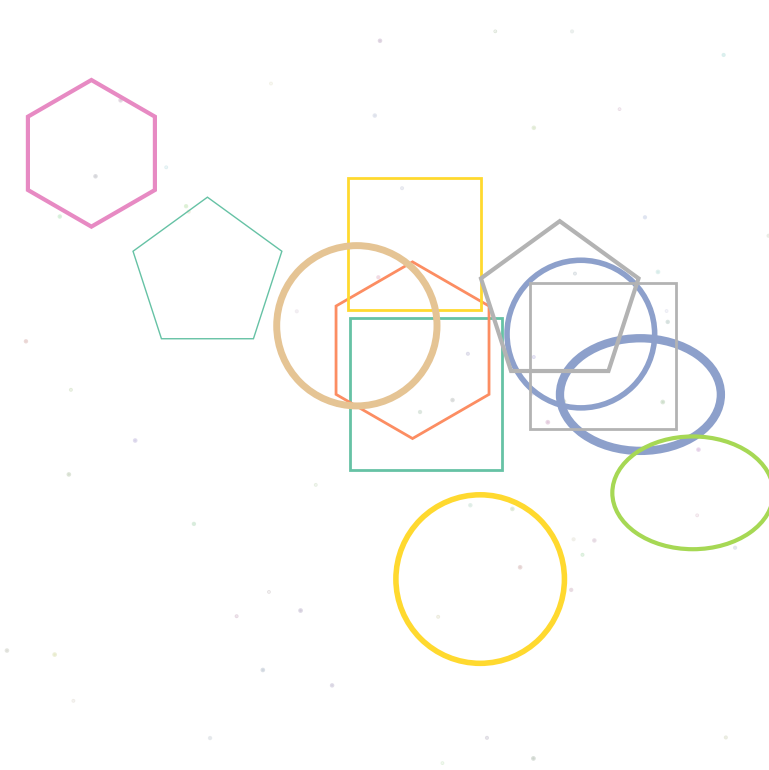[{"shape": "square", "thickness": 1, "radius": 0.49, "center": [0.553, 0.488]}, {"shape": "pentagon", "thickness": 0.5, "radius": 0.51, "center": [0.269, 0.642]}, {"shape": "hexagon", "thickness": 1, "radius": 0.57, "center": [0.536, 0.545]}, {"shape": "circle", "thickness": 2, "radius": 0.48, "center": [0.754, 0.566]}, {"shape": "oval", "thickness": 3, "radius": 0.52, "center": [0.832, 0.488]}, {"shape": "hexagon", "thickness": 1.5, "radius": 0.48, "center": [0.119, 0.801]}, {"shape": "oval", "thickness": 1.5, "radius": 0.52, "center": [0.9, 0.36]}, {"shape": "circle", "thickness": 2, "radius": 0.55, "center": [0.624, 0.248]}, {"shape": "square", "thickness": 1, "radius": 0.43, "center": [0.538, 0.683]}, {"shape": "circle", "thickness": 2.5, "radius": 0.52, "center": [0.463, 0.577]}, {"shape": "square", "thickness": 1, "radius": 0.47, "center": [0.783, 0.537]}, {"shape": "pentagon", "thickness": 1.5, "radius": 0.54, "center": [0.727, 0.605]}]